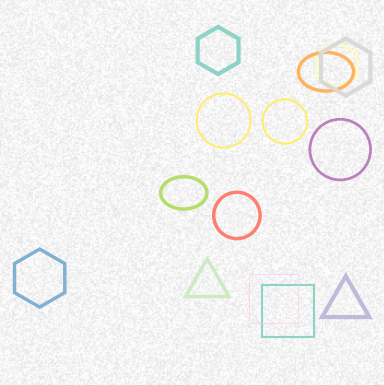[{"shape": "hexagon", "thickness": 3, "radius": 0.31, "center": [0.567, 0.869]}, {"shape": "square", "thickness": 1.5, "radius": 0.34, "center": [0.748, 0.192]}, {"shape": "hexagon", "thickness": 1.5, "radius": 0.3, "center": [0.874, 0.831]}, {"shape": "triangle", "thickness": 3, "radius": 0.35, "center": [0.898, 0.212]}, {"shape": "circle", "thickness": 2.5, "radius": 0.3, "center": [0.615, 0.44]}, {"shape": "hexagon", "thickness": 2.5, "radius": 0.38, "center": [0.103, 0.278]}, {"shape": "oval", "thickness": 2.5, "radius": 0.36, "center": [0.847, 0.814]}, {"shape": "oval", "thickness": 2.5, "radius": 0.3, "center": [0.477, 0.499]}, {"shape": "square", "thickness": 0.5, "radius": 0.32, "center": [0.711, 0.224]}, {"shape": "hexagon", "thickness": 3, "radius": 0.37, "center": [0.898, 0.826]}, {"shape": "circle", "thickness": 2, "radius": 0.39, "center": [0.884, 0.611]}, {"shape": "triangle", "thickness": 2.5, "radius": 0.33, "center": [0.538, 0.262]}, {"shape": "circle", "thickness": 1.5, "radius": 0.29, "center": [0.74, 0.685]}, {"shape": "circle", "thickness": 1.5, "radius": 0.35, "center": [0.581, 0.687]}]